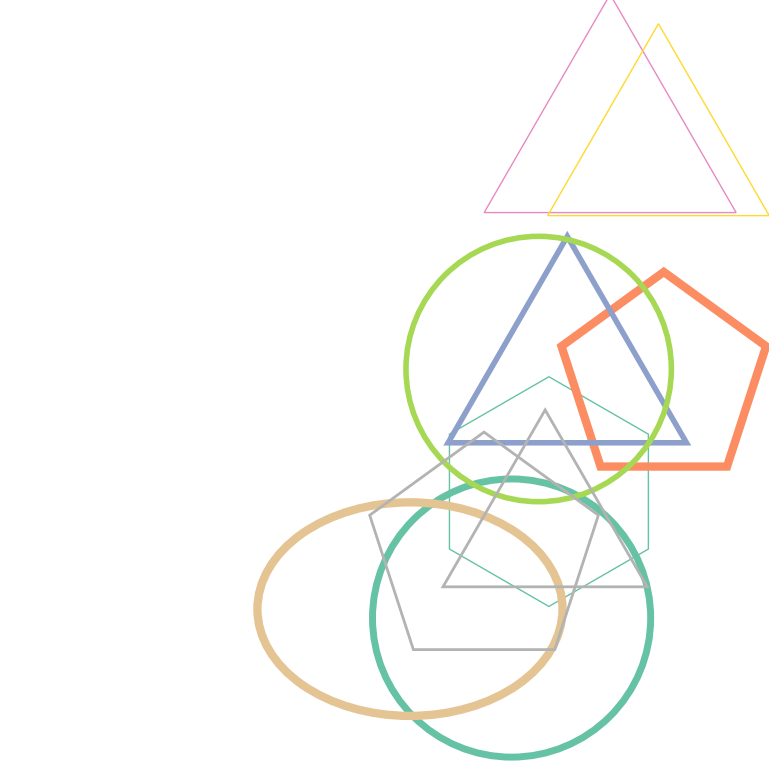[{"shape": "circle", "thickness": 2.5, "radius": 0.9, "center": [0.664, 0.197]}, {"shape": "hexagon", "thickness": 0.5, "radius": 0.75, "center": [0.713, 0.362]}, {"shape": "pentagon", "thickness": 3, "radius": 0.7, "center": [0.862, 0.507]}, {"shape": "triangle", "thickness": 2, "radius": 0.89, "center": [0.737, 0.514]}, {"shape": "triangle", "thickness": 0.5, "radius": 0.94, "center": [0.792, 0.818]}, {"shape": "circle", "thickness": 2, "radius": 0.86, "center": [0.7, 0.521]}, {"shape": "triangle", "thickness": 0.5, "radius": 0.83, "center": [0.855, 0.803]}, {"shape": "oval", "thickness": 3, "radius": 0.99, "center": [0.532, 0.209]}, {"shape": "pentagon", "thickness": 1, "radius": 0.78, "center": [0.629, 0.283]}, {"shape": "triangle", "thickness": 1, "radius": 0.77, "center": [0.708, 0.314]}]